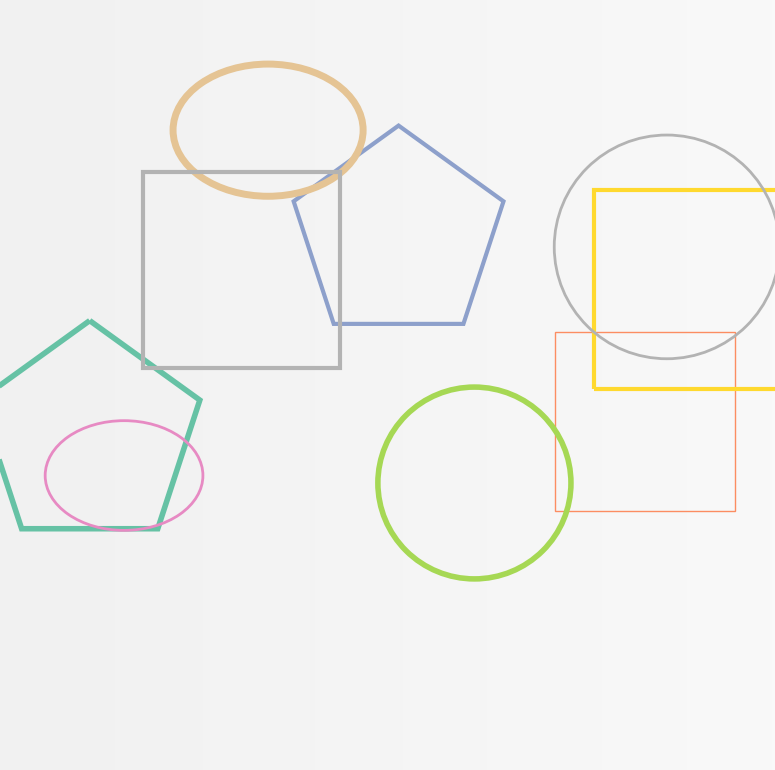[{"shape": "pentagon", "thickness": 2, "radius": 0.75, "center": [0.116, 0.434]}, {"shape": "square", "thickness": 0.5, "radius": 0.58, "center": [0.832, 0.453]}, {"shape": "pentagon", "thickness": 1.5, "radius": 0.71, "center": [0.514, 0.695]}, {"shape": "oval", "thickness": 1, "radius": 0.51, "center": [0.16, 0.382]}, {"shape": "circle", "thickness": 2, "radius": 0.62, "center": [0.612, 0.373]}, {"shape": "square", "thickness": 1.5, "radius": 0.64, "center": [0.896, 0.624]}, {"shape": "oval", "thickness": 2.5, "radius": 0.61, "center": [0.346, 0.831]}, {"shape": "square", "thickness": 1.5, "radius": 0.64, "center": [0.312, 0.649]}, {"shape": "circle", "thickness": 1, "radius": 0.73, "center": [0.86, 0.679]}]